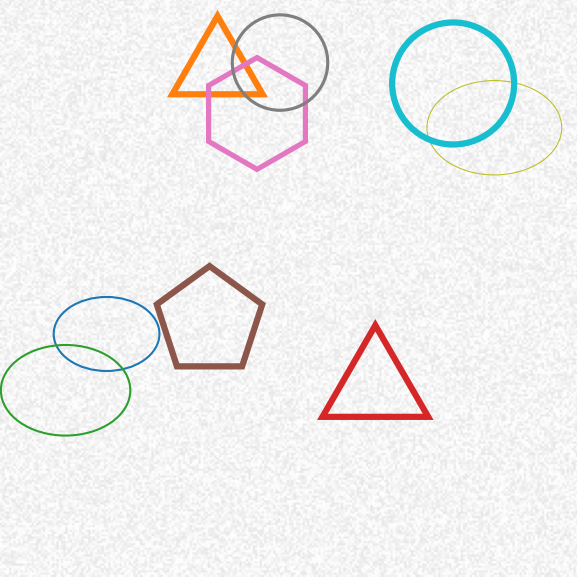[{"shape": "oval", "thickness": 1, "radius": 0.46, "center": [0.185, 0.421]}, {"shape": "triangle", "thickness": 3, "radius": 0.45, "center": [0.377, 0.881]}, {"shape": "oval", "thickness": 1, "radius": 0.56, "center": [0.114, 0.323]}, {"shape": "triangle", "thickness": 3, "radius": 0.53, "center": [0.65, 0.33]}, {"shape": "pentagon", "thickness": 3, "radius": 0.48, "center": [0.363, 0.442]}, {"shape": "hexagon", "thickness": 2.5, "radius": 0.48, "center": [0.445, 0.803]}, {"shape": "circle", "thickness": 1.5, "radius": 0.41, "center": [0.485, 0.891]}, {"shape": "oval", "thickness": 0.5, "radius": 0.58, "center": [0.856, 0.778]}, {"shape": "circle", "thickness": 3, "radius": 0.53, "center": [0.785, 0.855]}]